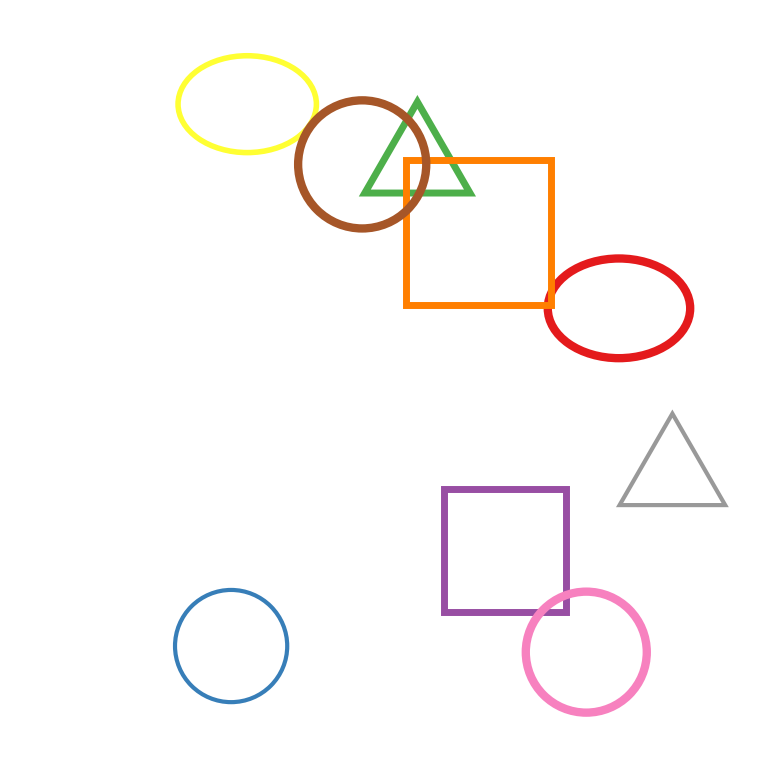[{"shape": "oval", "thickness": 3, "radius": 0.46, "center": [0.804, 0.6]}, {"shape": "circle", "thickness": 1.5, "radius": 0.36, "center": [0.3, 0.161]}, {"shape": "triangle", "thickness": 2.5, "radius": 0.39, "center": [0.542, 0.789]}, {"shape": "square", "thickness": 2.5, "radius": 0.4, "center": [0.656, 0.285]}, {"shape": "square", "thickness": 2.5, "radius": 0.47, "center": [0.622, 0.698]}, {"shape": "oval", "thickness": 2, "radius": 0.45, "center": [0.321, 0.865]}, {"shape": "circle", "thickness": 3, "radius": 0.42, "center": [0.47, 0.786]}, {"shape": "circle", "thickness": 3, "radius": 0.39, "center": [0.761, 0.153]}, {"shape": "triangle", "thickness": 1.5, "radius": 0.4, "center": [0.873, 0.384]}]